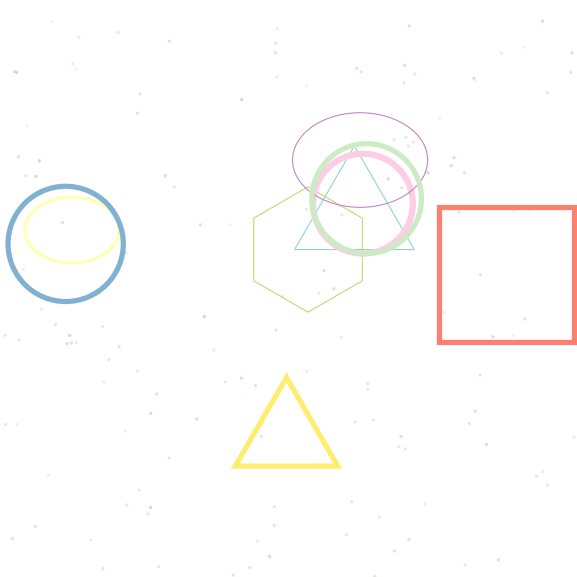[{"shape": "triangle", "thickness": 0.5, "radius": 0.6, "center": [0.614, 0.627]}, {"shape": "oval", "thickness": 1.5, "radius": 0.41, "center": [0.125, 0.601]}, {"shape": "square", "thickness": 2.5, "radius": 0.58, "center": [0.877, 0.524]}, {"shape": "circle", "thickness": 2.5, "radius": 0.5, "center": [0.114, 0.577]}, {"shape": "hexagon", "thickness": 0.5, "radius": 0.54, "center": [0.533, 0.567]}, {"shape": "circle", "thickness": 3, "radius": 0.43, "center": [0.628, 0.646]}, {"shape": "oval", "thickness": 0.5, "radius": 0.58, "center": [0.624, 0.722]}, {"shape": "circle", "thickness": 2.5, "radius": 0.47, "center": [0.635, 0.655]}, {"shape": "triangle", "thickness": 2.5, "radius": 0.51, "center": [0.496, 0.243]}]